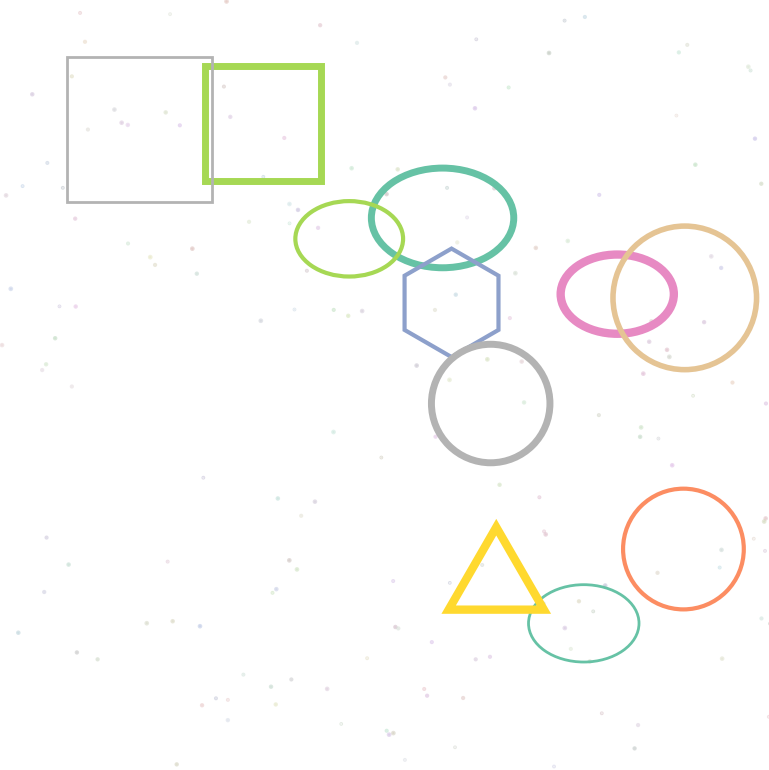[{"shape": "oval", "thickness": 1, "radius": 0.36, "center": [0.758, 0.19]}, {"shape": "oval", "thickness": 2.5, "radius": 0.46, "center": [0.575, 0.717]}, {"shape": "circle", "thickness": 1.5, "radius": 0.39, "center": [0.888, 0.287]}, {"shape": "hexagon", "thickness": 1.5, "radius": 0.35, "center": [0.586, 0.607]}, {"shape": "oval", "thickness": 3, "radius": 0.37, "center": [0.802, 0.618]}, {"shape": "oval", "thickness": 1.5, "radius": 0.35, "center": [0.454, 0.69]}, {"shape": "square", "thickness": 2.5, "radius": 0.38, "center": [0.342, 0.84]}, {"shape": "triangle", "thickness": 3, "radius": 0.36, "center": [0.645, 0.244]}, {"shape": "circle", "thickness": 2, "radius": 0.47, "center": [0.889, 0.613]}, {"shape": "square", "thickness": 1, "radius": 0.47, "center": [0.181, 0.832]}, {"shape": "circle", "thickness": 2.5, "radius": 0.38, "center": [0.637, 0.476]}]